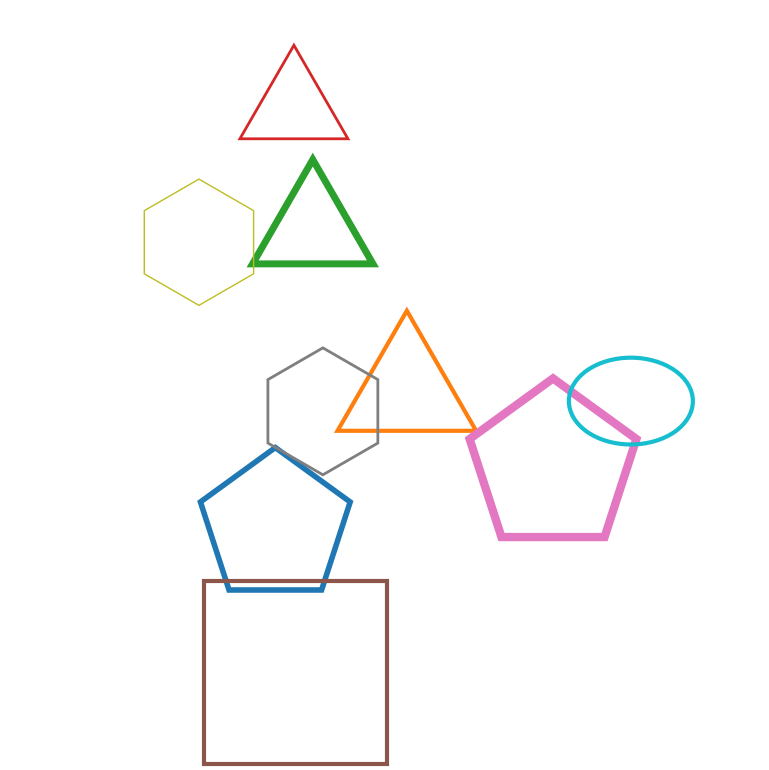[{"shape": "pentagon", "thickness": 2, "radius": 0.51, "center": [0.358, 0.317]}, {"shape": "triangle", "thickness": 1.5, "radius": 0.52, "center": [0.528, 0.492]}, {"shape": "triangle", "thickness": 2.5, "radius": 0.45, "center": [0.406, 0.702]}, {"shape": "triangle", "thickness": 1, "radius": 0.4, "center": [0.382, 0.86]}, {"shape": "square", "thickness": 1.5, "radius": 0.59, "center": [0.384, 0.127]}, {"shape": "pentagon", "thickness": 3, "radius": 0.57, "center": [0.718, 0.395]}, {"shape": "hexagon", "thickness": 1, "radius": 0.41, "center": [0.419, 0.466]}, {"shape": "hexagon", "thickness": 0.5, "radius": 0.41, "center": [0.258, 0.685]}, {"shape": "oval", "thickness": 1.5, "radius": 0.4, "center": [0.819, 0.479]}]